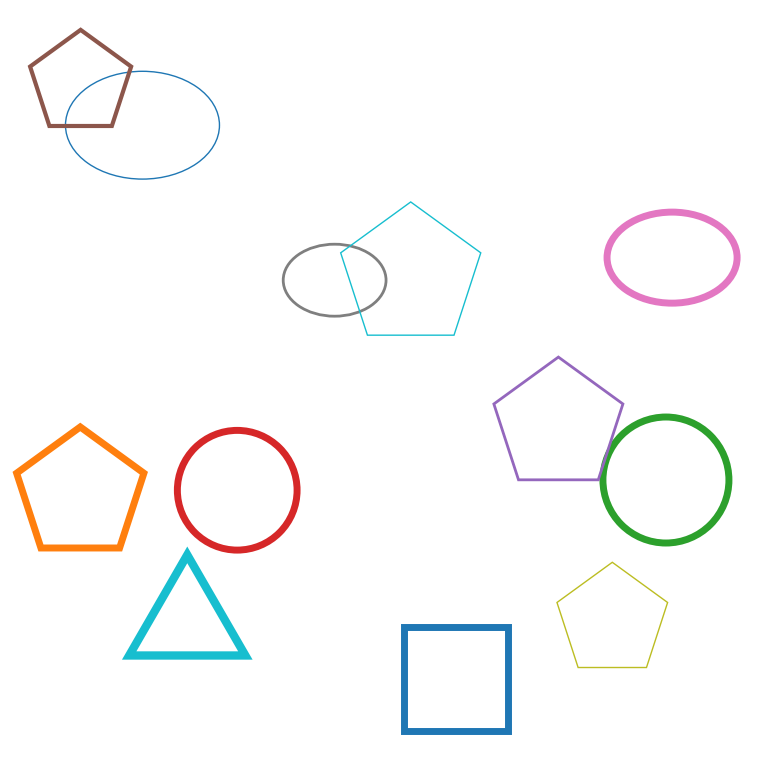[{"shape": "oval", "thickness": 0.5, "radius": 0.5, "center": [0.185, 0.837]}, {"shape": "square", "thickness": 2.5, "radius": 0.34, "center": [0.592, 0.118]}, {"shape": "pentagon", "thickness": 2.5, "radius": 0.43, "center": [0.104, 0.359]}, {"shape": "circle", "thickness": 2.5, "radius": 0.41, "center": [0.865, 0.377]}, {"shape": "circle", "thickness": 2.5, "radius": 0.39, "center": [0.308, 0.363]}, {"shape": "pentagon", "thickness": 1, "radius": 0.44, "center": [0.725, 0.448]}, {"shape": "pentagon", "thickness": 1.5, "radius": 0.35, "center": [0.105, 0.892]}, {"shape": "oval", "thickness": 2.5, "radius": 0.42, "center": [0.873, 0.665]}, {"shape": "oval", "thickness": 1, "radius": 0.33, "center": [0.435, 0.636]}, {"shape": "pentagon", "thickness": 0.5, "radius": 0.38, "center": [0.795, 0.194]}, {"shape": "pentagon", "thickness": 0.5, "radius": 0.48, "center": [0.533, 0.642]}, {"shape": "triangle", "thickness": 3, "radius": 0.44, "center": [0.243, 0.192]}]